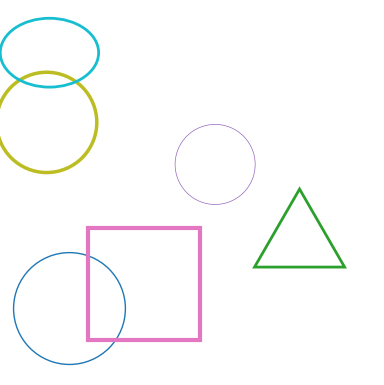[{"shape": "circle", "thickness": 1, "radius": 0.73, "center": [0.18, 0.199]}, {"shape": "triangle", "thickness": 2, "radius": 0.68, "center": [0.778, 0.374]}, {"shape": "circle", "thickness": 0.5, "radius": 0.52, "center": [0.559, 0.573]}, {"shape": "square", "thickness": 3, "radius": 0.72, "center": [0.374, 0.262]}, {"shape": "circle", "thickness": 2.5, "radius": 0.65, "center": [0.121, 0.682]}, {"shape": "oval", "thickness": 2, "radius": 0.64, "center": [0.128, 0.863]}]